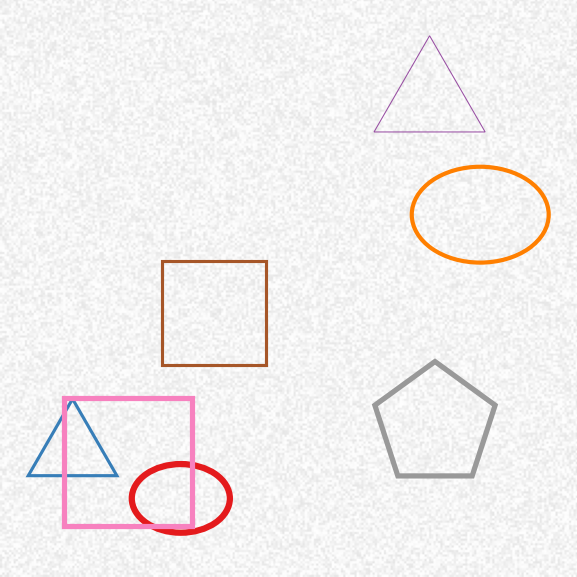[{"shape": "oval", "thickness": 3, "radius": 0.42, "center": [0.313, 0.136]}, {"shape": "triangle", "thickness": 1.5, "radius": 0.44, "center": [0.126, 0.22]}, {"shape": "triangle", "thickness": 0.5, "radius": 0.56, "center": [0.744, 0.826]}, {"shape": "oval", "thickness": 2, "radius": 0.59, "center": [0.832, 0.627]}, {"shape": "square", "thickness": 1.5, "radius": 0.45, "center": [0.371, 0.457]}, {"shape": "square", "thickness": 2.5, "radius": 0.55, "center": [0.221, 0.2]}, {"shape": "pentagon", "thickness": 2.5, "radius": 0.55, "center": [0.753, 0.264]}]